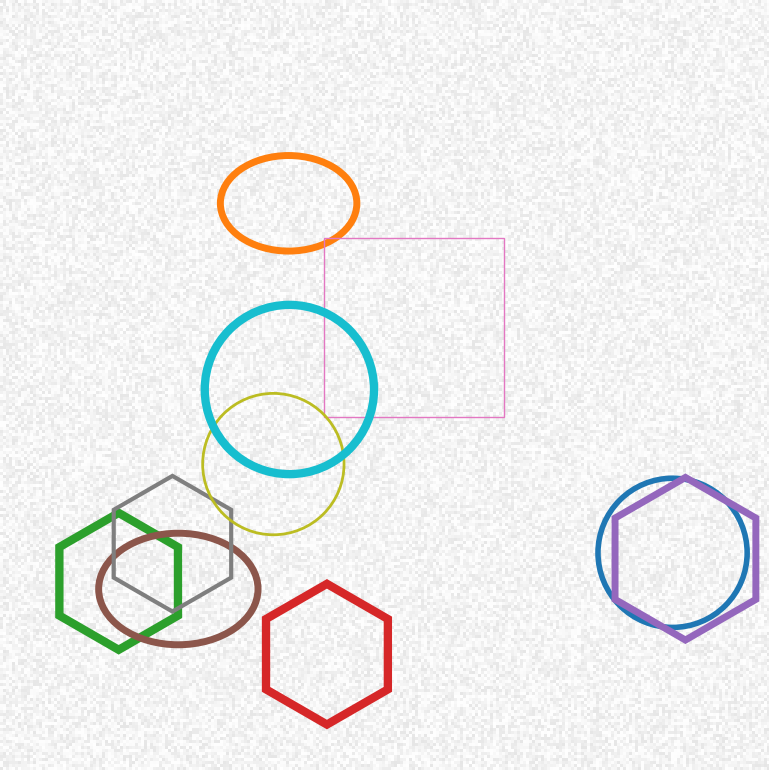[{"shape": "circle", "thickness": 2, "radius": 0.48, "center": [0.873, 0.282]}, {"shape": "oval", "thickness": 2.5, "radius": 0.44, "center": [0.375, 0.736]}, {"shape": "hexagon", "thickness": 3, "radius": 0.44, "center": [0.154, 0.245]}, {"shape": "hexagon", "thickness": 3, "radius": 0.46, "center": [0.425, 0.15]}, {"shape": "hexagon", "thickness": 2.5, "radius": 0.53, "center": [0.89, 0.274]}, {"shape": "oval", "thickness": 2.5, "radius": 0.52, "center": [0.232, 0.235]}, {"shape": "square", "thickness": 0.5, "radius": 0.58, "center": [0.538, 0.575]}, {"shape": "hexagon", "thickness": 1.5, "radius": 0.44, "center": [0.224, 0.294]}, {"shape": "circle", "thickness": 1, "radius": 0.46, "center": [0.355, 0.397]}, {"shape": "circle", "thickness": 3, "radius": 0.55, "center": [0.376, 0.494]}]